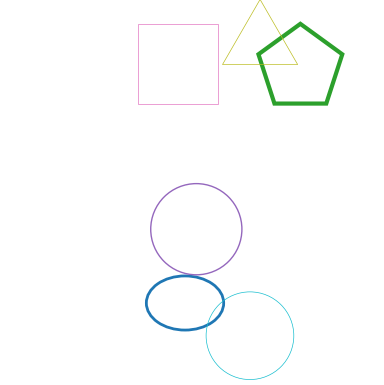[{"shape": "oval", "thickness": 2, "radius": 0.5, "center": [0.481, 0.213]}, {"shape": "pentagon", "thickness": 3, "radius": 0.57, "center": [0.78, 0.824]}, {"shape": "circle", "thickness": 1, "radius": 0.59, "center": [0.51, 0.405]}, {"shape": "square", "thickness": 0.5, "radius": 0.52, "center": [0.462, 0.834]}, {"shape": "triangle", "thickness": 0.5, "radius": 0.56, "center": [0.676, 0.889]}, {"shape": "circle", "thickness": 0.5, "radius": 0.57, "center": [0.649, 0.128]}]